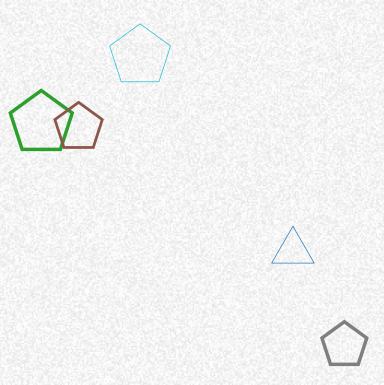[{"shape": "triangle", "thickness": 0.5, "radius": 0.32, "center": [0.761, 0.349]}, {"shape": "pentagon", "thickness": 2.5, "radius": 0.42, "center": [0.107, 0.68]}, {"shape": "pentagon", "thickness": 2, "radius": 0.32, "center": [0.204, 0.669]}, {"shape": "pentagon", "thickness": 2.5, "radius": 0.31, "center": [0.894, 0.103]}, {"shape": "pentagon", "thickness": 0.5, "radius": 0.42, "center": [0.364, 0.855]}]